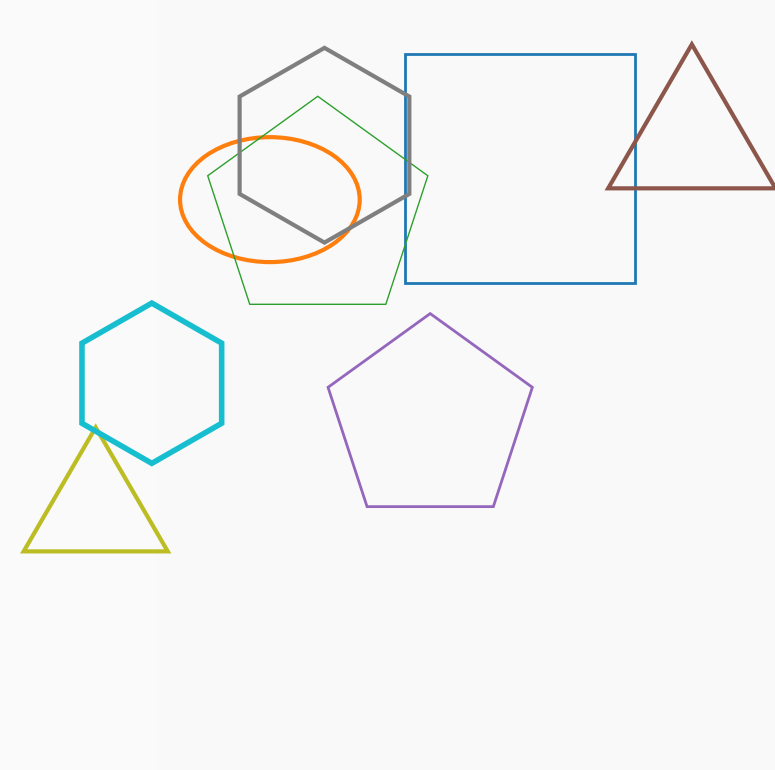[{"shape": "square", "thickness": 1, "radius": 0.74, "center": [0.671, 0.781]}, {"shape": "oval", "thickness": 1.5, "radius": 0.58, "center": [0.348, 0.741]}, {"shape": "pentagon", "thickness": 0.5, "radius": 0.75, "center": [0.41, 0.726]}, {"shape": "pentagon", "thickness": 1, "radius": 0.69, "center": [0.555, 0.454]}, {"shape": "triangle", "thickness": 1.5, "radius": 0.62, "center": [0.893, 0.818]}, {"shape": "hexagon", "thickness": 1.5, "radius": 0.63, "center": [0.419, 0.811]}, {"shape": "triangle", "thickness": 1.5, "radius": 0.54, "center": [0.123, 0.338]}, {"shape": "hexagon", "thickness": 2, "radius": 0.52, "center": [0.196, 0.502]}]